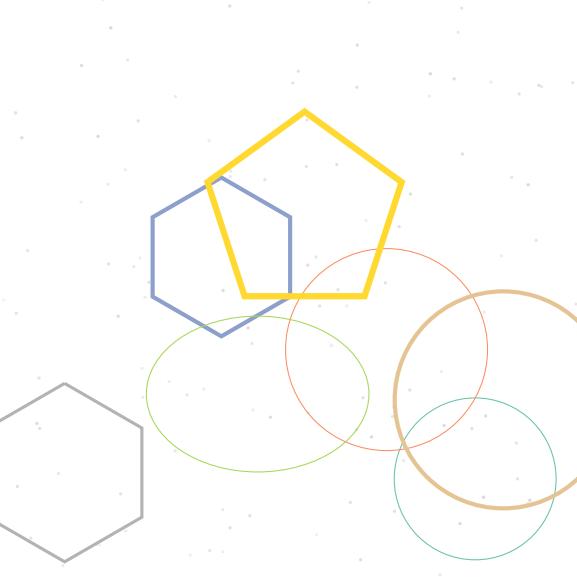[{"shape": "circle", "thickness": 0.5, "radius": 0.7, "center": [0.823, 0.17]}, {"shape": "circle", "thickness": 0.5, "radius": 0.87, "center": [0.669, 0.394]}, {"shape": "hexagon", "thickness": 2, "radius": 0.69, "center": [0.383, 0.554]}, {"shape": "oval", "thickness": 0.5, "radius": 0.96, "center": [0.446, 0.317]}, {"shape": "pentagon", "thickness": 3, "radius": 0.88, "center": [0.527, 0.629]}, {"shape": "circle", "thickness": 2, "radius": 0.94, "center": [0.871, 0.307]}, {"shape": "hexagon", "thickness": 1.5, "radius": 0.77, "center": [0.112, 0.181]}]